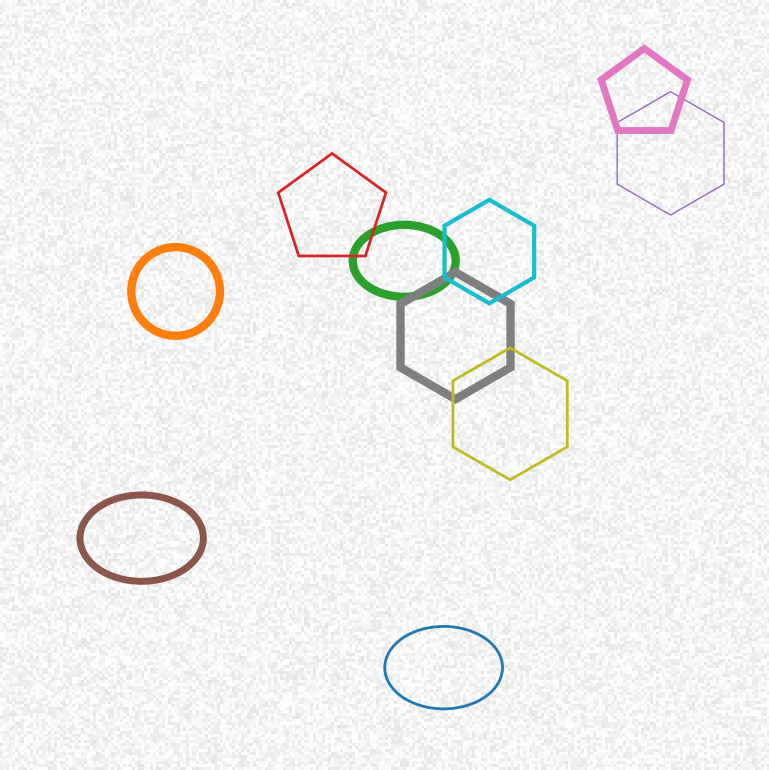[{"shape": "oval", "thickness": 1, "radius": 0.38, "center": [0.576, 0.133]}, {"shape": "circle", "thickness": 3, "radius": 0.29, "center": [0.228, 0.622]}, {"shape": "oval", "thickness": 3, "radius": 0.33, "center": [0.525, 0.661]}, {"shape": "pentagon", "thickness": 1, "radius": 0.37, "center": [0.431, 0.727]}, {"shape": "hexagon", "thickness": 0.5, "radius": 0.4, "center": [0.871, 0.801]}, {"shape": "oval", "thickness": 2.5, "radius": 0.4, "center": [0.184, 0.301]}, {"shape": "pentagon", "thickness": 2.5, "radius": 0.29, "center": [0.837, 0.878]}, {"shape": "hexagon", "thickness": 3, "radius": 0.41, "center": [0.592, 0.564]}, {"shape": "hexagon", "thickness": 1, "radius": 0.43, "center": [0.662, 0.463]}, {"shape": "hexagon", "thickness": 1.5, "radius": 0.34, "center": [0.636, 0.673]}]